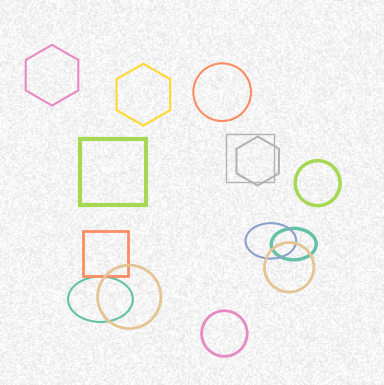[{"shape": "oval", "thickness": 1.5, "radius": 0.42, "center": [0.261, 0.223]}, {"shape": "oval", "thickness": 2.5, "radius": 0.29, "center": [0.763, 0.366]}, {"shape": "square", "thickness": 2, "radius": 0.29, "center": [0.274, 0.341]}, {"shape": "circle", "thickness": 1.5, "radius": 0.37, "center": [0.577, 0.761]}, {"shape": "oval", "thickness": 1.5, "radius": 0.33, "center": [0.703, 0.374]}, {"shape": "hexagon", "thickness": 1.5, "radius": 0.39, "center": [0.135, 0.805]}, {"shape": "circle", "thickness": 2, "radius": 0.3, "center": [0.583, 0.134]}, {"shape": "circle", "thickness": 2.5, "radius": 0.29, "center": [0.825, 0.524]}, {"shape": "square", "thickness": 3, "radius": 0.43, "center": [0.294, 0.554]}, {"shape": "hexagon", "thickness": 1.5, "radius": 0.4, "center": [0.372, 0.754]}, {"shape": "circle", "thickness": 2, "radius": 0.32, "center": [0.751, 0.306]}, {"shape": "circle", "thickness": 2, "radius": 0.41, "center": [0.336, 0.229]}, {"shape": "hexagon", "thickness": 1.5, "radius": 0.32, "center": [0.669, 0.582]}, {"shape": "square", "thickness": 1, "radius": 0.31, "center": [0.65, 0.589]}]